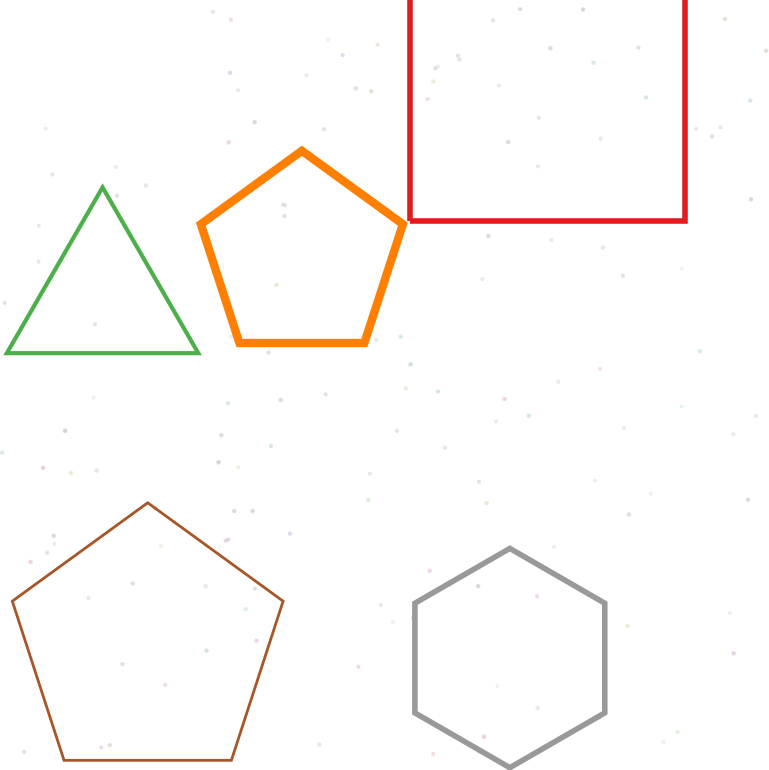[{"shape": "square", "thickness": 2, "radius": 0.89, "center": [0.711, 0.892]}, {"shape": "triangle", "thickness": 1.5, "radius": 0.72, "center": [0.133, 0.613]}, {"shape": "pentagon", "thickness": 3, "radius": 0.69, "center": [0.392, 0.666]}, {"shape": "pentagon", "thickness": 1, "radius": 0.92, "center": [0.192, 0.162]}, {"shape": "hexagon", "thickness": 2, "radius": 0.71, "center": [0.662, 0.145]}]